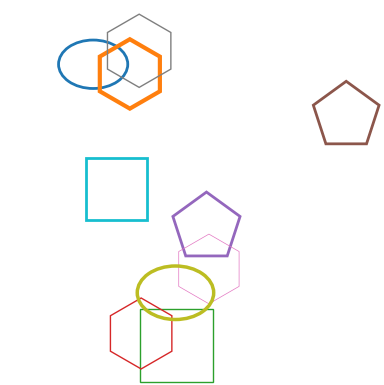[{"shape": "oval", "thickness": 2, "radius": 0.45, "center": [0.242, 0.833]}, {"shape": "hexagon", "thickness": 3, "radius": 0.45, "center": [0.337, 0.808]}, {"shape": "square", "thickness": 1, "radius": 0.47, "center": [0.46, 0.104]}, {"shape": "hexagon", "thickness": 1, "radius": 0.46, "center": [0.367, 0.134]}, {"shape": "pentagon", "thickness": 2, "radius": 0.46, "center": [0.536, 0.409]}, {"shape": "pentagon", "thickness": 2, "radius": 0.45, "center": [0.899, 0.699]}, {"shape": "hexagon", "thickness": 0.5, "radius": 0.45, "center": [0.543, 0.301]}, {"shape": "hexagon", "thickness": 1, "radius": 0.48, "center": [0.361, 0.868]}, {"shape": "oval", "thickness": 2.5, "radius": 0.5, "center": [0.456, 0.24]}, {"shape": "square", "thickness": 2, "radius": 0.4, "center": [0.302, 0.508]}]